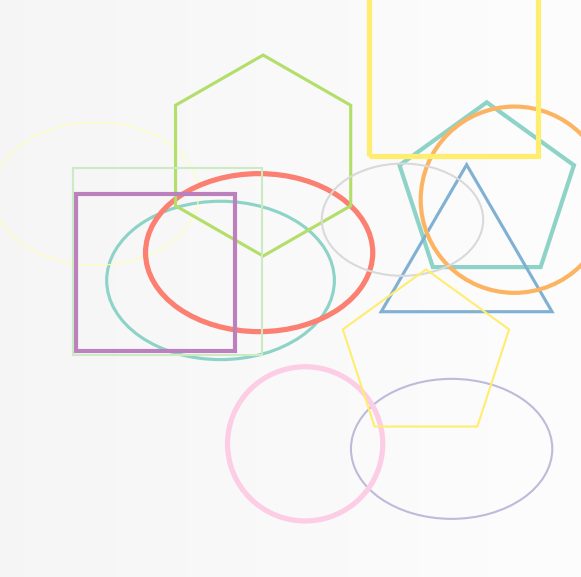[{"shape": "pentagon", "thickness": 2, "radius": 0.79, "center": [0.837, 0.664]}, {"shape": "oval", "thickness": 1.5, "radius": 0.98, "center": [0.379, 0.514]}, {"shape": "oval", "thickness": 0.5, "radius": 0.88, "center": [0.165, 0.664]}, {"shape": "oval", "thickness": 1, "radius": 0.87, "center": [0.777, 0.222]}, {"shape": "oval", "thickness": 2.5, "radius": 0.98, "center": [0.446, 0.562]}, {"shape": "triangle", "thickness": 1.5, "radius": 0.85, "center": [0.803, 0.544]}, {"shape": "circle", "thickness": 2, "radius": 0.81, "center": [0.885, 0.653]}, {"shape": "hexagon", "thickness": 1.5, "radius": 0.87, "center": [0.453, 0.73]}, {"shape": "circle", "thickness": 2.5, "radius": 0.67, "center": [0.525, 0.231]}, {"shape": "oval", "thickness": 1, "radius": 0.69, "center": [0.692, 0.619]}, {"shape": "square", "thickness": 2, "radius": 0.68, "center": [0.268, 0.527]}, {"shape": "square", "thickness": 1, "radius": 0.81, "center": [0.288, 0.547]}, {"shape": "square", "thickness": 2.5, "radius": 0.73, "center": [0.78, 0.874]}, {"shape": "pentagon", "thickness": 1, "radius": 0.75, "center": [0.733, 0.382]}]